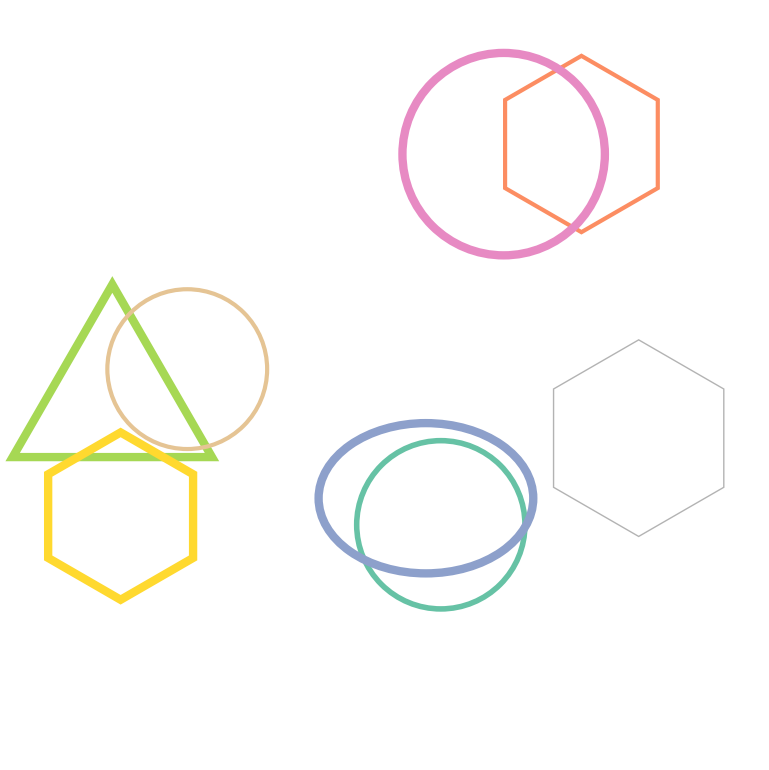[{"shape": "circle", "thickness": 2, "radius": 0.55, "center": [0.573, 0.318]}, {"shape": "hexagon", "thickness": 1.5, "radius": 0.57, "center": [0.755, 0.813]}, {"shape": "oval", "thickness": 3, "radius": 0.7, "center": [0.553, 0.353]}, {"shape": "circle", "thickness": 3, "radius": 0.66, "center": [0.654, 0.8]}, {"shape": "triangle", "thickness": 3, "radius": 0.75, "center": [0.146, 0.481]}, {"shape": "hexagon", "thickness": 3, "radius": 0.54, "center": [0.157, 0.33]}, {"shape": "circle", "thickness": 1.5, "radius": 0.52, "center": [0.243, 0.521]}, {"shape": "hexagon", "thickness": 0.5, "radius": 0.64, "center": [0.829, 0.431]}]